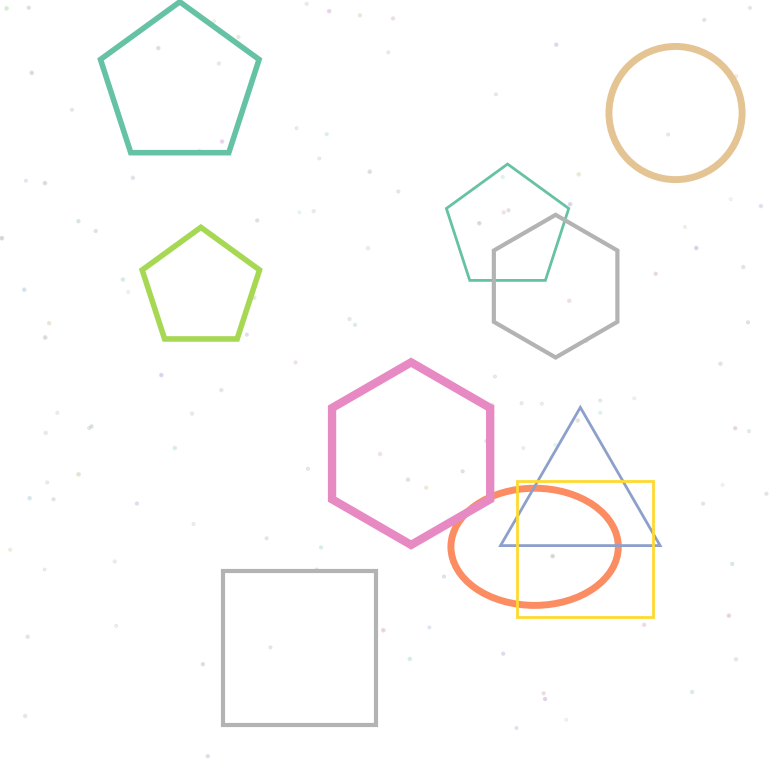[{"shape": "pentagon", "thickness": 1, "radius": 0.42, "center": [0.659, 0.703]}, {"shape": "pentagon", "thickness": 2, "radius": 0.54, "center": [0.233, 0.889]}, {"shape": "oval", "thickness": 2.5, "radius": 0.54, "center": [0.694, 0.29]}, {"shape": "triangle", "thickness": 1, "radius": 0.6, "center": [0.754, 0.351]}, {"shape": "hexagon", "thickness": 3, "radius": 0.59, "center": [0.534, 0.411]}, {"shape": "pentagon", "thickness": 2, "radius": 0.4, "center": [0.261, 0.625]}, {"shape": "square", "thickness": 1, "radius": 0.44, "center": [0.76, 0.287]}, {"shape": "circle", "thickness": 2.5, "radius": 0.43, "center": [0.877, 0.853]}, {"shape": "hexagon", "thickness": 1.5, "radius": 0.46, "center": [0.722, 0.628]}, {"shape": "square", "thickness": 1.5, "radius": 0.5, "center": [0.389, 0.158]}]